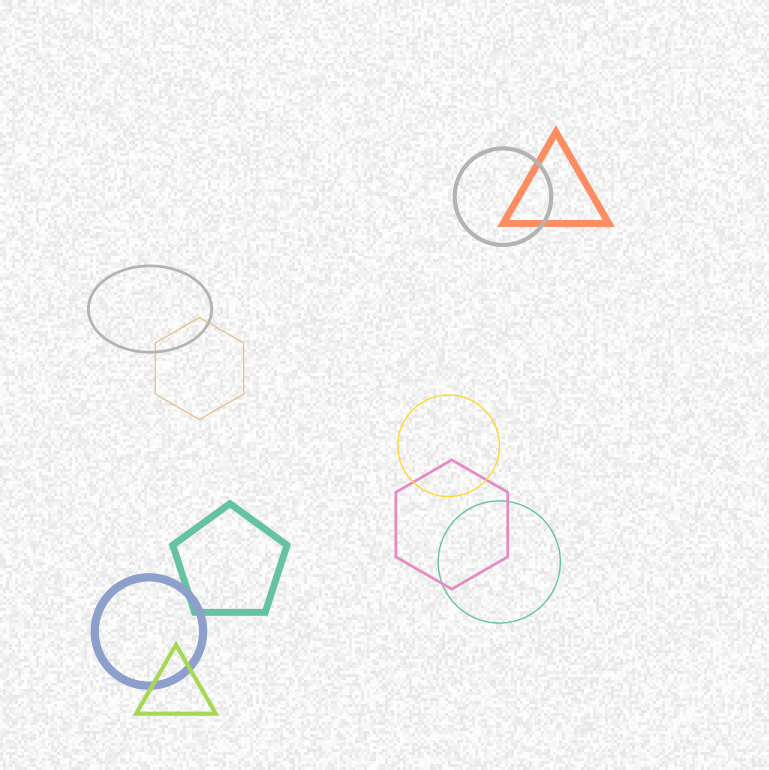[{"shape": "circle", "thickness": 0.5, "radius": 0.4, "center": [0.648, 0.27]}, {"shape": "pentagon", "thickness": 2.5, "radius": 0.39, "center": [0.299, 0.268]}, {"shape": "triangle", "thickness": 2.5, "radius": 0.4, "center": [0.722, 0.749]}, {"shape": "circle", "thickness": 3, "radius": 0.35, "center": [0.193, 0.18]}, {"shape": "hexagon", "thickness": 1, "radius": 0.42, "center": [0.587, 0.319]}, {"shape": "triangle", "thickness": 1.5, "radius": 0.3, "center": [0.229, 0.103]}, {"shape": "circle", "thickness": 0.5, "radius": 0.33, "center": [0.583, 0.421]}, {"shape": "hexagon", "thickness": 0.5, "radius": 0.33, "center": [0.259, 0.521]}, {"shape": "circle", "thickness": 1.5, "radius": 0.31, "center": [0.653, 0.745]}, {"shape": "oval", "thickness": 1, "radius": 0.4, "center": [0.195, 0.599]}]